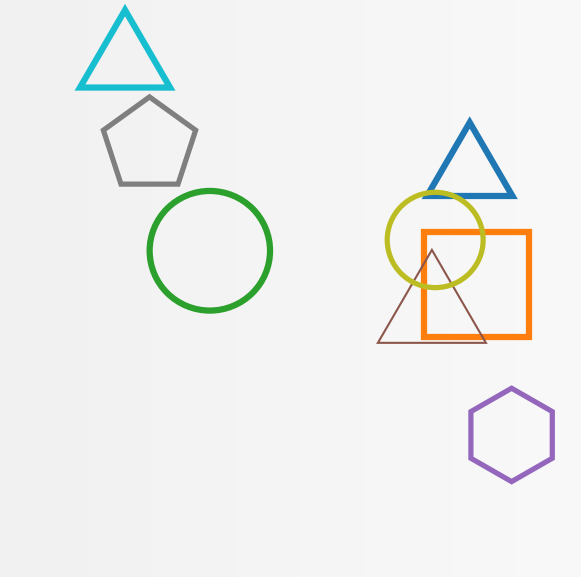[{"shape": "triangle", "thickness": 3, "radius": 0.42, "center": [0.808, 0.702]}, {"shape": "square", "thickness": 3, "radius": 0.46, "center": [0.82, 0.506]}, {"shape": "circle", "thickness": 3, "radius": 0.52, "center": [0.361, 0.565]}, {"shape": "hexagon", "thickness": 2.5, "radius": 0.4, "center": [0.88, 0.246]}, {"shape": "triangle", "thickness": 1, "radius": 0.54, "center": [0.743, 0.459]}, {"shape": "pentagon", "thickness": 2.5, "radius": 0.42, "center": [0.257, 0.748]}, {"shape": "circle", "thickness": 2.5, "radius": 0.41, "center": [0.749, 0.584]}, {"shape": "triangle", "thickness": 3, "radius": 0.45, "center": [0.215, 0.892]}]